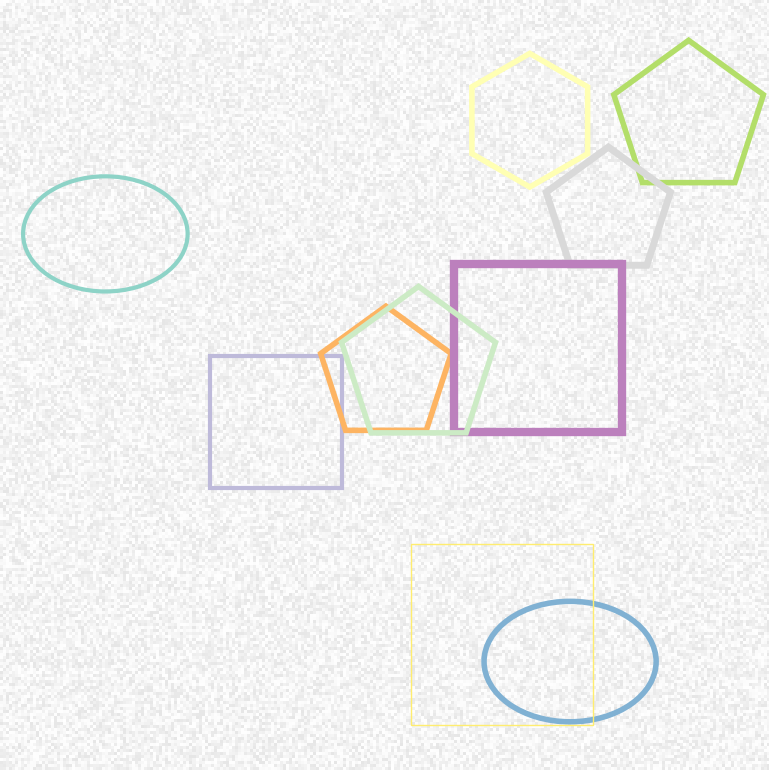[{"shape": "oval", "thickness": 1.5, "radius": 0.53, "center": [0.137, 0.696]}, {"shape": "hexagon", "thickness": 2, "radius": 0.43, "center": [0.688, 0.844]}, {"shape": "square", "thickness": 1.5, "radius": 0.43, "center": [0.358, 0.452]}, {"shape": "oval", "thickness": 2, "radius": 0.56, "center": [0.74, 0.141]}, {"shape": "pentagon", "thickness": 2, "radius": 0.45, "center": [0.501, 0.513]}, {"shape": "pentagon", "thickness": 2, "radius": 0.51, "center": [0.894, 0.845]}, {"shape": "pentagon", "thickness": 2.5, "radius": 0.42, "center": [0.79, 0.724]}, {"shape": "square", "thickness": 3, "radius": 0.54, "center": [0.699, 0.548]}, {"shape": "pentagon", "thickness": 2, "radius": 0.53, "center": [0.544, 0.523]}, {"shape": "square", "thickness": 0.5, "radius": 0.59, "center": [0.652, 0.176]}]